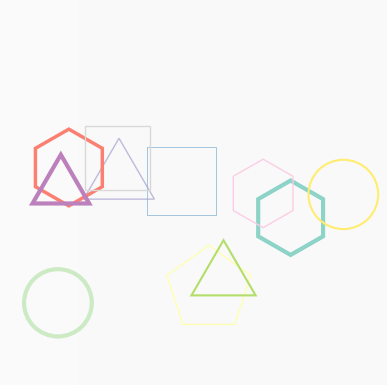[{"shape": "hexagon", "thickness": 3, "radius": 0.48, "center": [0.75, 0.434]}, {"shape": "pentagon", "thickness": 1, "radius": 0.57, "center": [0.539, 0.249]}, {"shape": "triangle", "thickness": 1, "radius": 0.53, "center": [0.307, 0.535]}, {"shape": "hexagon", "thickness": 2.5, "radius": 0.5, "center": [0.178, 0.565]}, {"shape": "square", "thickness": 0.5, "radius": 0.45, "center": [0.468, 0.53]}, {"shape": "triangle", "thickness": 1.5, "radius": 0.48, "center": [0.577, 0.281]}, {"shape": "hexagon", "thickness": 1, "radius": 0.44, "center": [0.679, 0.498]}, {"shape": "square", "thickness": 1, "radius": 0.42, "center": [0.304, 0.589]}, {"shape": "triangle", "thickness": 3, "radius": 0.42, "center": [0.157, 0.514]}, {"shape": "circle", "thickness": 3, "radius": 0.44, "center": [0.149, 0.214]}, {"shape": "circle", "thickness": 1.5, "radius": 0.45, "center": [0.886, 0.495]}]